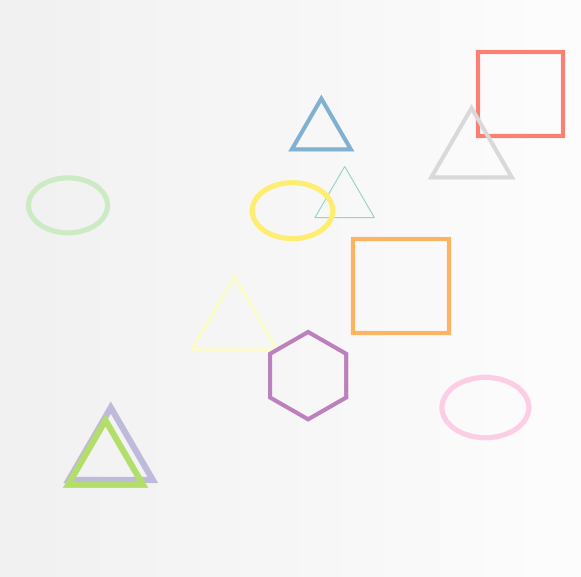[{"shape": "triangle", "thickness": 0.5, "radius": 0.3, "center": [0.593, 0.652]}, {"shape": "triangle", "thickness": 1, "radius": 0.42, "center": [0.403, 0.436]}, {"shape": "triangle", "thickness": 3, "radius": 0.42, "center": [0.191, 0.21]}, {"shape": "square", "thickness": 2, "radius": 0.37, "center": [0.896, 0.837]}, {"shape": "triangle", "thickness": 2, "radius": 0.29, "center": [0.553, 0.77]}, {"shape": "square", "thickness": 2, "radius": 0.41, "center": [0.69, 0.504]}, {"shape": "triangle", "thickness": 3, "radius": 0.37, "center": [0.182, 0.197]}, {"shape": "oval", "thickness": 2.5, "radius": 0.37, "center": [0.835, 0.293]}, {"shape": "triangle", "thickness": 2, "radius": 0.4, "center": [0.811, 0.732]}, {"shape": "hexagon", "thickness": 2, "radius": 0.38, "center": [0.53, 0.349]}, {"shape": "oval", "thickness": 2.5, "radius": 0.34, "center": [0.117, 0.644]}, {"shape": "oval", "thickness": 2.5, "radius": 0.35, "center": [0.503, 0.634]}]